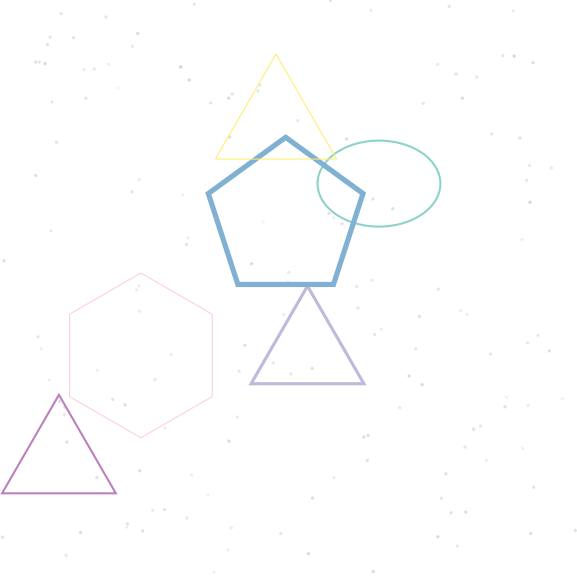[{"shape": "oval", "thickness": 1, "radius": 0.53, "center": [0.656, 0.681]}, {"shape": "triangle", "thickness": 1.5, "radius": 0.56, "center": [0.532, 0.391]}, {"shape": "pentagon", "thickness": 2.5, "radius": 0.7, "center": [0.495, 0.621]}, {"shape": "hexagon", "thickness": 0.5, "radius": 0.71, "center": [0.244, 0.384]}, {"shape": "triangle", "thickness": 1, "radius": 0.57, "center": [0.102, 0.202]}, {"shape": "triangle", "thickness": 0.5, "radius": 0.61, "center": [0.478, 0.784]}]